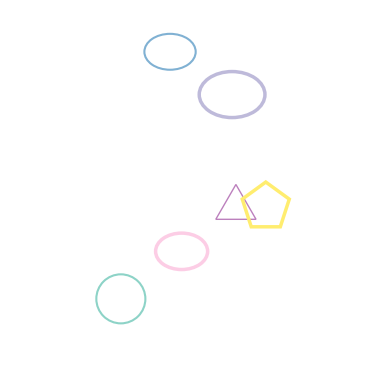[{"shape": "circle", "thickness": 1.5, "radius": 0.32, "center": [0.314, 0.224]}, {"shape": "oval", "thickness": 2.5, "radius": 0.43, "center": [0.603, 0.754]}, {"shape": "oval", "thickness": 1.5, "radius": 0.33, "center": [0.442, 0.865]}, {"shape": "oval", "thickness": 2.5, "radius": 0.34, "center": [0.472, 0.347]}, {"shape": "triangle", "thickness": 1, "radius": 0.3, "center": [0.613, 0.461]}, {"shape": "pentagon", "thickness": 2.5, "radius": 0.32, "center": [0.69, 0.463]}]